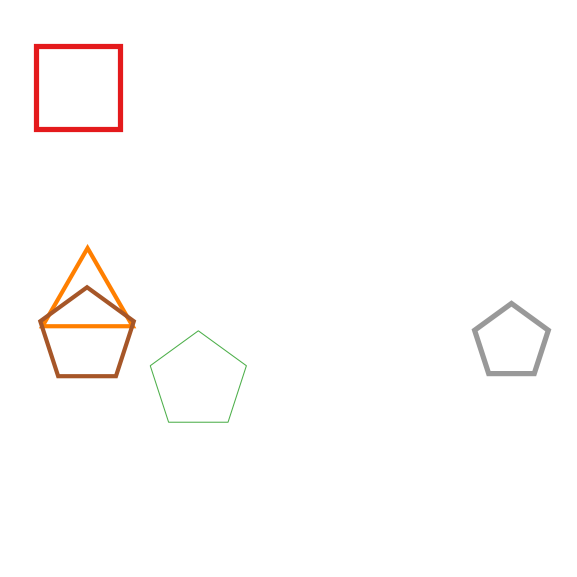[{"shape": "square", "thickness": 2.5, "radius": 0.36, "center": [0.135, 0.848]}, {"shape": "pentagon", "thickness": 0.5, "radius": 0.44, "center": [0.343, 0.339]}, {"shape": "triangle", "thickness": 2, "radius": 0.45, "center": [0.152, 0.479]}, {"shape": "pentagon", "thickness": 2, "radius": 0.43, "center": [0.151, 0.417]}, {"shape": "pentagon", "thickness": 2.5, "radius": 0.34, "center": [0.886, 0.406]}]